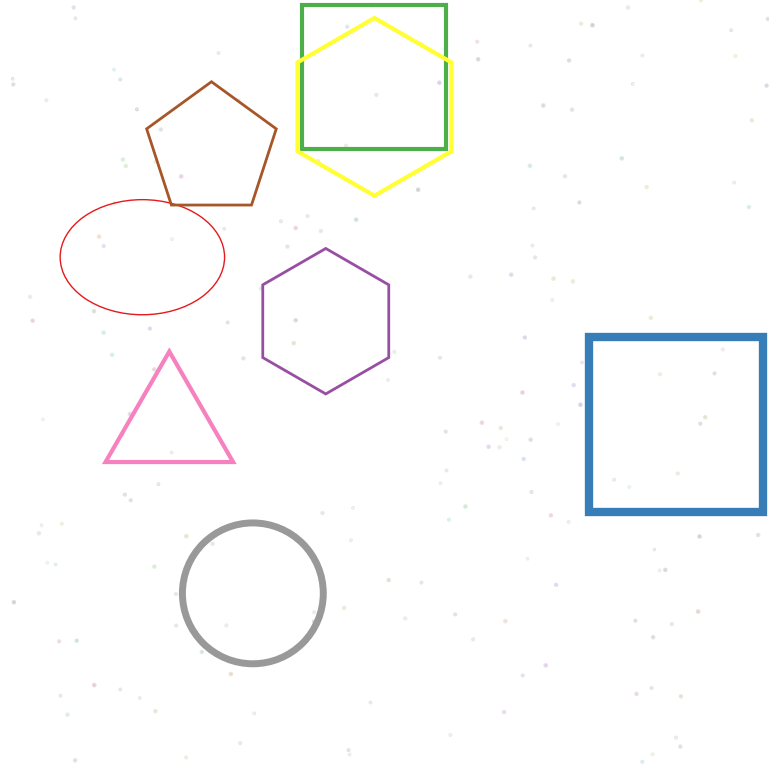[{"shape": "oval", "thickness": 0.5, "radius": 0.53, "center": [0.185, 0.666]}, {"shape": "square", "thickness": 3, "radius": 0.57, "center": [0.878, 0.448]}, {"shape": "square", "thickness": 1.5, "radius": 0.47, "center": [0.486, 0.9]}, {"shape": "hexagon", "thickness": 1, "radius": 0.47, "center": [0.423, 0.583]}, {"shape": "hexagon", "thickness": 1.5, "radius": 0.58, "center": [0.486, 0.861]}, {"shape": "pentagon", "thickness": 1, "radius": 0.44, "center": [0.275, 0.805]}, {"shape": "triangle", "thickness": 1.5, "radius": 0.48, "center": [0.22, 0.448]}, {"shape": "circle", "thickness": 2.5, "radius": 0.46, "center": [0.328, 0.229]}]